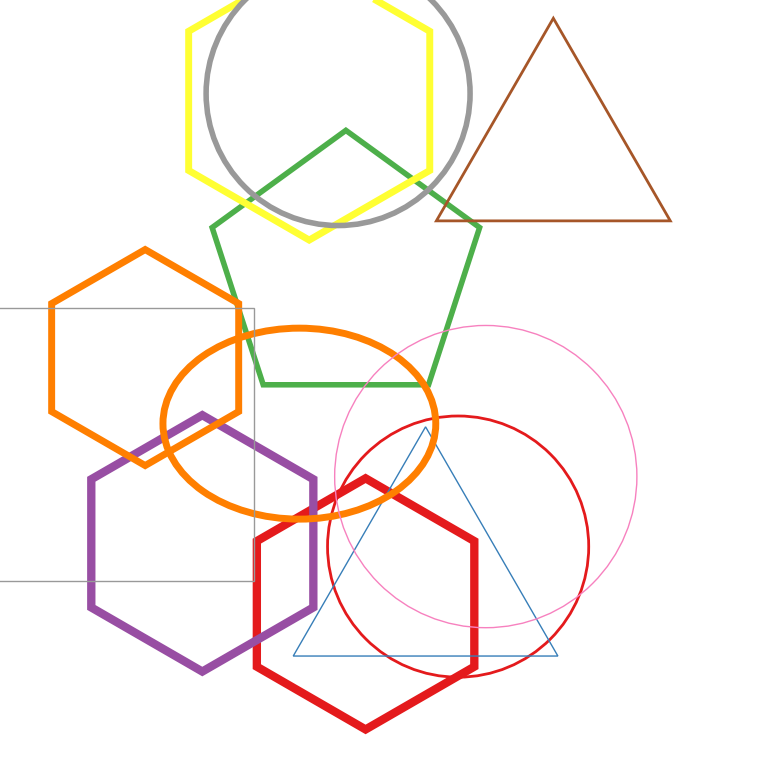[{"shape": "circle", "thickness": 1, "radius": 0.85, "center": [0.595, 0.29]}, {"shape": "hexagon", "thickness": 3, "radius": 0.82, "center": [0.475, 0.216]}, {"shape": "triangle", "thickness": 0.5, "radius": 0.99, "center": [0.553, 0.247]}, {"shape": "pentagon", "thickness": 2, "radius": 0.91, "center": [0.449, 0.648]}, {"shape": "hexagon", "thickness": 3, "radius": 0.83, "center": [0.263, 0.294]}, {"shape": "oval", "thickness": 2.5, "radius": 0.89, "center": [0.389, 0.45]}, {"shape": "hexagon", "thickness": 2.5, "radius": 0.7, "center": [0.189, 0.536]}, {"shape": "hexagon", "thickness": 2.5, "radius": 0.9, "center": [0.402, 0.869]}, {"shape": "triangle", "thickness": 1, "radius": 0.88, "center": [0.719, 0.801]}, {"shape": "circle", "thickness": 0.5, "radius": 0.98, "center": [0.631, 0.381]}, {"shape": "square", "thickness": 0.5, "radius": 0.89, "center": [0.153, 0.423]}, {"shape": "circle", "thickness": 2, "radius": 0.86, "center": [0.439, 0.879]}]